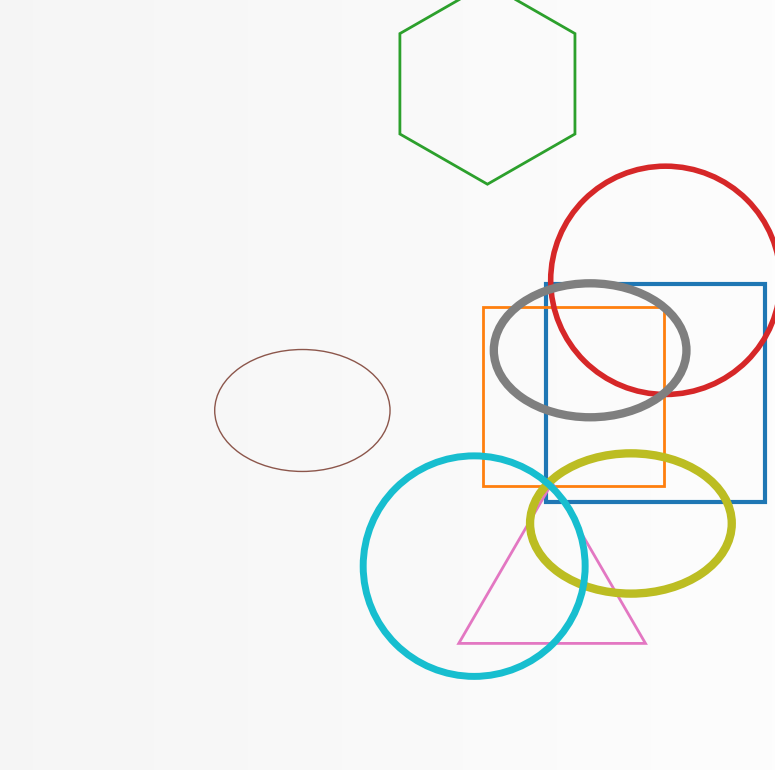[{"shape": "square", "thickness": 1.5, "radius": 0.71, "center": [0.846, 0.49]}, {"shape": "square", "thickness": 1, "radius": 0.58, "center": [0.74, 0.485]}, {"shape": "hexagon", "thickness": 1, "radius": 0.65, "center": [0.629, 0.891]}, {"shape": "circle", "thickness": 2, "radius": 0.74, "center": [0.859, 0.636]}, {"shape": "oval", "thickness": 0.5, "radius": 0.57, "center": [0.39, 0.467]}, {"shape": "triangle", "thickness": 1, "radius": 0.7, "center": [0.712, 0.234]}, {"shape": "oval", "thickness": 3, "radius": 0.62, "center": [0.761, 0.545]}, {"shape": "oval", "thickness": 3, "radius": 0.65, "center": [0.814, 0.32]}, {"shape": "circle", "thickness": 2.5, "radius": 0.72, "center": [0.612, 0.265]}]